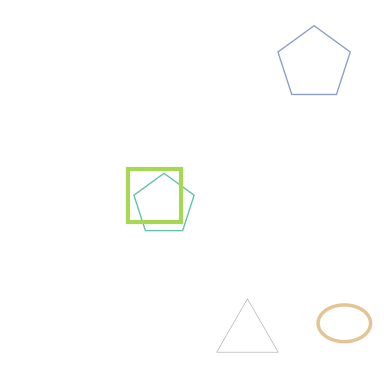[{"shape": "pentagon", "thickness": 1, "radius": 0.41, "center": [0.426, 0.468]}, {"shape": "pentagon", "thickness": 1, "radius": 0.49, "center": [0.816, 0.834]}, {"shape": "square", "thickness": 3, "radius": 0.35, "center": [0.402, 0.492]}, {"shape": "oval", "thickness": 2.5, "radius": 0.34, "center": [0.894, 0.16]}, {"shape": "triangle", "thickness": 0.5, "radius": 0.46, "center": [0.643, 0.131]}]